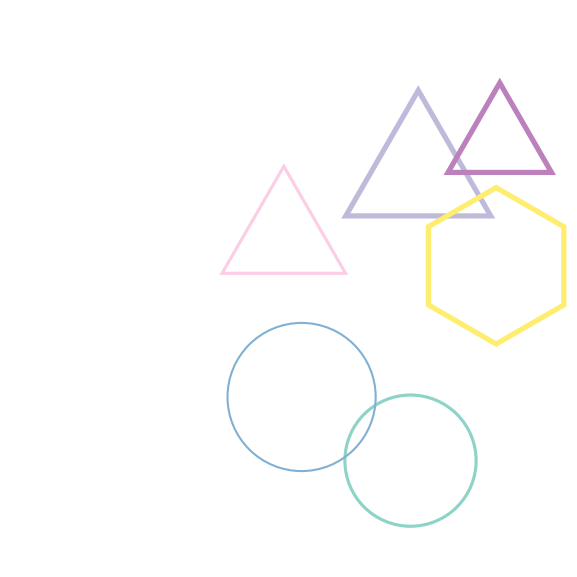[{"shape": "circle", "thickness": 1.5, "radius": 0.57, "center": [0.711, 0.201]}, {"shape": "triangle", "thickness": 2.5, "radius": 0.72, "center": [0.724, 0.698]}, {"shape": "circle", "thickness": 1, "radius": 0.64, "center": [0.522, 0.312]}, {"shape": "triangle", "thickness": 1.5, "radius": 0.62, "center": [0.491, 0.588]}, {"shape": "triangle", "thickness": 2.5, "radius": 0.52, "center": [0.865, 0.752]}, {"shape": "hexagon", "thickness": 2.5, "radius": 0.68, "center": [0.859, 0.539]}]